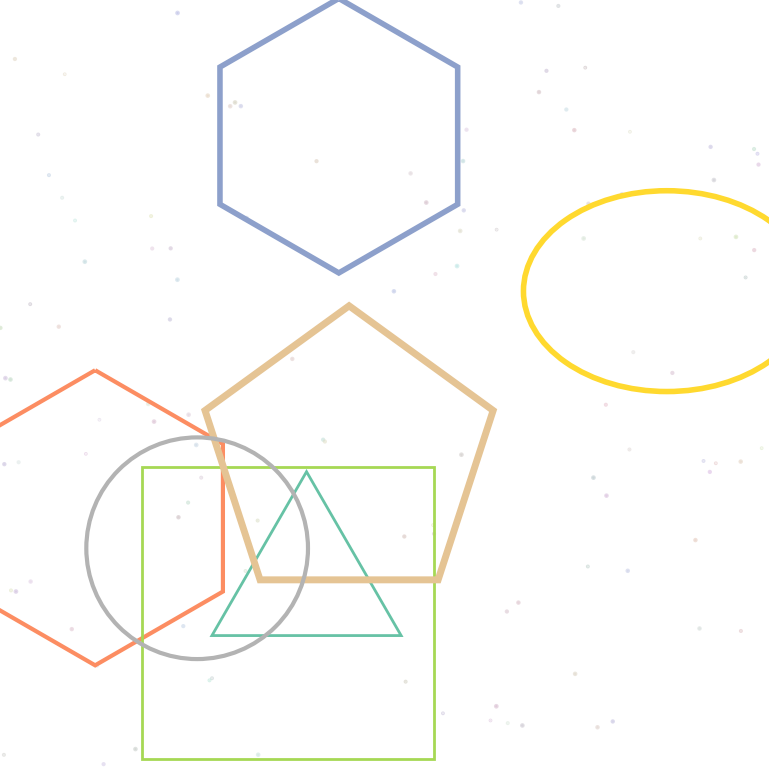[{"shape": "triangle", "thickness": 1, "radius": 0.71, "center": [0.398, 0.246]}, {"shape": "hexagon", "thickness": 1.5, "radius": 0.96, "center": [0.124, 0.328]}, {"shape": "hexagon", "thickness": 2, "radius": 0.89, "center": [0.44, 0.824]}, {"shape": "square", "thickness": 1, "radius": 0.95, "center": [0.374, 0.204]}, {"shape": "oval", "thickness": 2, "radius": 0.93, "center": [0.866, 0.622]}, {"shape": "pentagon", "thickness": 2.5, "radius": 0.98, "center": [0.453, 0.406]}, {"shape": "circle", "thickness": 1.5, "radius": 0.72, "center": [0.256, 0.288]}]